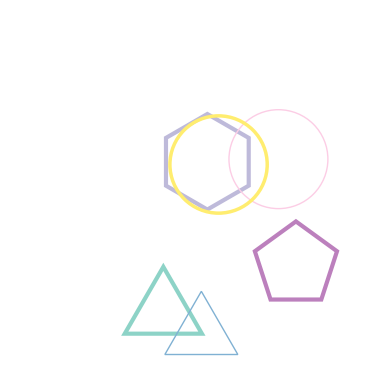[{"shape": "triangle", "thickness": 3, "radius": 0.58, "center": [0.424, 0.191]}, {"shape": "hexagon", "thickness": 3, "radius": 0.62, "center": [0.539, 0.58]}, {"shape": "triangle", "thickness": 1, "radius": 0.55, "center": [0.523, 0.134]}, {"shape": "circle", "thickness": 1, "radius": 0.64, "center": [0.723, 0.587]}, {"shape": "pentagon", "thickness": 3, "radius": 0.56, "center": [0.769, 0.313]}, {"shape": "circle", "thickness": 2.5, "radius": 0.63, "center": [0.568, 0.573]}]